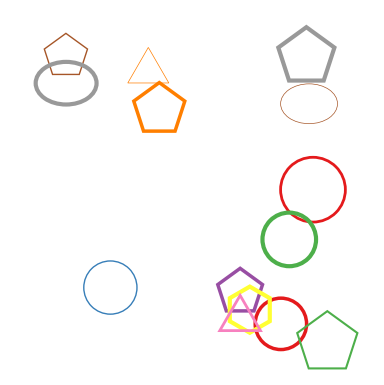[{"shape": "circle", "thickness": 2.5, "radius": 0.33, "center": [0.73, 0.159]}, {"shape": "circle", "thickness": 2, "radius": 0.42, "center": [0.813, 0.507]}, {"shape": "circle", "thickness": 1, "radius": 0.35, "center": [0.287, 0.253]}, {"shape": "pentagon", "thickness": 1.5, "radius": 0.41, "center": [0.85, 0.11]}, {"shape": "circle", "thickness": 3, "radius": 0.35, "center": [0.751, 0.378]}, {"shape": "pentagon", "thickness": 2.5, "radius": 0.31, "center": [0.624, 0.242]}, {"shape": "triangle", "thickness": 0.5, "radius": 0.31, "center": [0.385, 0.815]}, {"shape": "pentagon", "thickness": 2.5, "radius": 0.35, "center": [0.414, 0.716]}, {"shape": "hexagon", "thickness": 3, "radius": 0.3, "center": [0.649, 0.196]}, {"shape": "oval", "thickness": 0.5, "radius": 0.37, "center": [0.803, 0.73]}, {"shape": "pentagon", "thickness": 1, "radius": 0.29, "center": [0.171, 0.854]}, {"shape": "triangle", "thickness": 2, "radius": 0.3, "center": [0.624, 0.172]}, {"shape": "pentagon", "thickness": 3, "radius": 0.38, "center": [0.796, 0.853]}, {"shape": "oval", "thickness": 3, "radius": 0.4, "center": [0.172, 0.784]}]